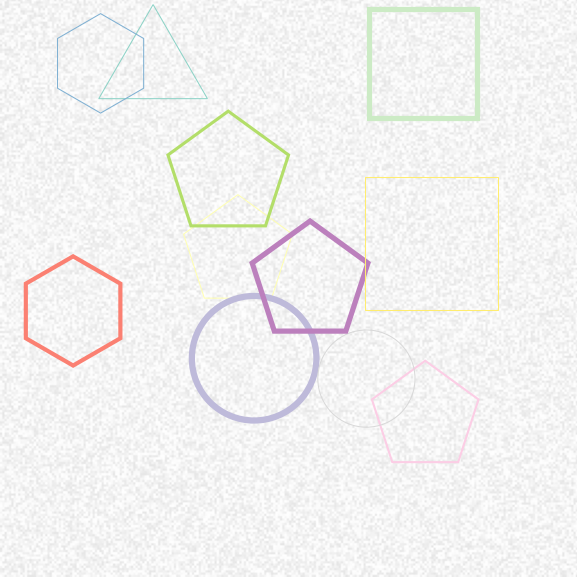[{"shape": "triangle", "thickness": 0.5, "radius": 0.54, "center": [0.265, 0.883]}, {"shape": "pentagon", "thickness": 0.5, "radius": 0.5, "center": [0.412, 0.563]}, {"shape": "circle", "thickness": 3, "radius": 0.54, "center": [0.44, 0.379]}, {"shape": "hexagon", "thickness": 2, "radius": 0.47, "center": [0.127, 0.461]}, {"shape": "hexagon", "thickness": 0.5, "radius": 0.43, "center": [0.174, 0.889]}, {"shape": "pentagon", "thickness": 1.5, "radius": 0.55, "center": [0.395, 0.697]}, {"shape": "pentagon", "thickness": 1, "radius": 0.49, "center": [0.736, 0.277]}, {"shape": "circle", "thickness": 0.5, "radius": 0.42, "center": [0.634, 0.344]}, {"shape": "pentagon", "thickness": 2.5, "radius": 0.53, "center": [0.537, 0.511]}, {"shape": "square", "thickness": 2.5, "radius": 0.47, "center": [0.732, 0.889]}, {"shape": "square", "thickness": 0.5, "radius": 0.58, "center": [0.747, 0.578]}]